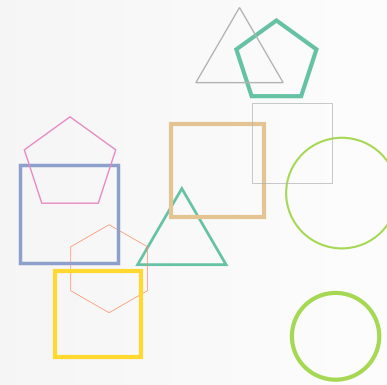[{"shape": "pentagon", "thickness": 3, "radius": 0.54, "center": [0.713, 0.838]}, {"shape": "triangle", "thickness": 2, "radius": 0.66, "center": [0.469, 0.378]}, {"shape": "hexagon", "thickness": 0.5, "radius": 0.57, "center": [0.281, 0.302]}, {"shape": "square", "thickness": 2.5, "radius": 0.63, "center": [0.178, 0.445]}, {"shape": "pentagon", "thickness": 1, "radius": 0.62, "center": [0.181, 0.573]}, {"shape": "circle", "thickness": 3, "radius": 0.56, "center": [0.866, 0.127]}, {"shape": "circle", "thickness": 1.5, "radius": 0.72, "center": [0.882, 0.498]}, {"shape": "square", "thickness": 3, "radius": 0.55, "center": [0.253, 0.184]}, {"shape": "square", "thickness": 3, "radius": 0.6, "center": [0.561, 0.557]}, {"shape": "triangle", "thickness": 1, "radius": 0.65, "center": [0.618, 0.85]}, {"shape": "square", "thickness": 0.5, "radius": 0.52, "center": [0.753, 0.629]}]